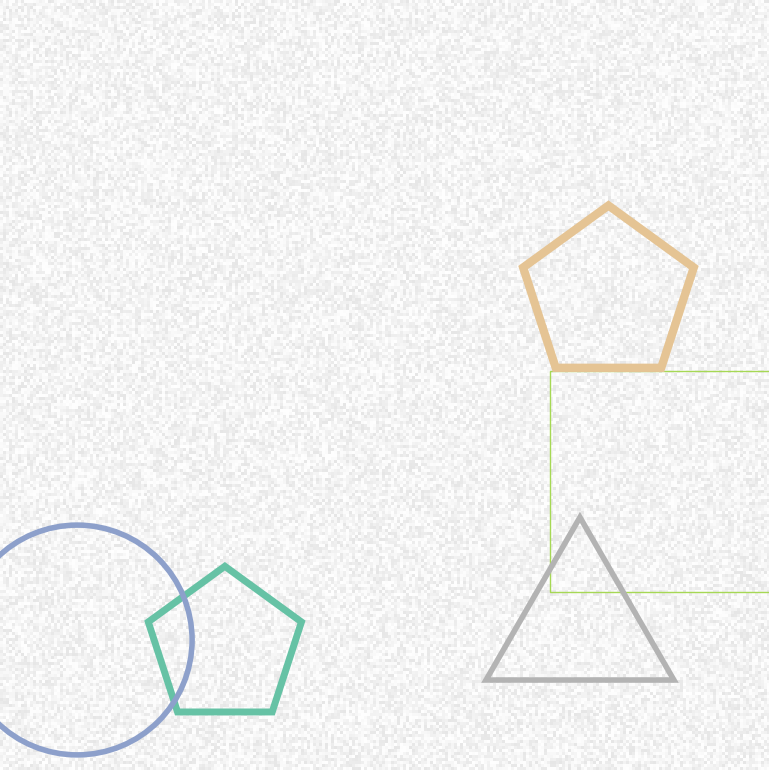[{"shape": "pentagon", "thickness": 2.5, "radius": 0.52, "center": [0.292, 0.16]}, {"shape": "circle", "thickness": 2, "radius": 0.75, "center": [0.1, 0.169]}, {"shape": "square", "thickness": 0.5, "radius": 0.72, "center": [0.858, 0.374]}, {"shape": "pentagon", "thickness": 3, "radius": 0.58, "center": [0.79, 0.617]}, {"shape": "triangle", "thickness": 2, "radius": 0.7, "center": [0.753, 0.187]}]